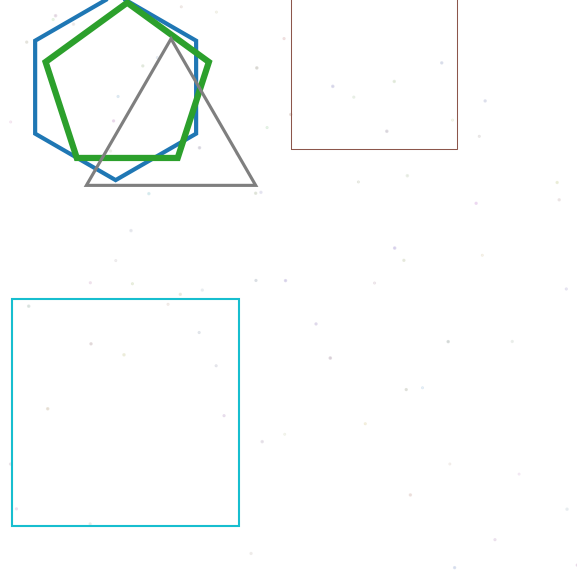[{"shape": "hexagon", "thickness": 2, "radius": 0.8, "center": [0.2, 0.848]}, {"shape": "pentagon", "thickness": 3, "radius": 0.74, "center": [0.22, 0.846]}, {"shape": "square", "thickness": 0.5, "radius": 0.72, "center": [0.647, 0.885]}, {"shape": "triangle", "thickness": 1.5, "radius": 0.85, "center": [0.296, 0.763]}, {"shape": "square", "thickness": 1, "radius": 0.99, "center": [0.217, 0.285]}]